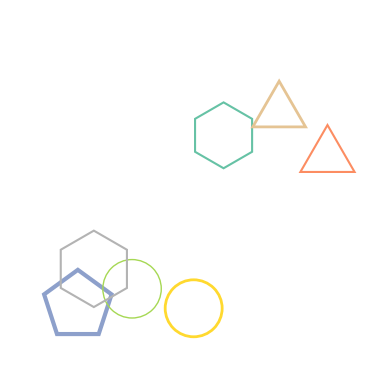[{"shape": "hexagon", "thickness": 1.5, "radius": 0.43, "center": [0.581, 0.649]}, {"shape": "triangle", "thickness": 1.5, "radius": 0.41, "center": [0.851, 0.594]}, {"shape": "pentagon", "thickness": 3, "radius": 0.46, "center": [0.202, 0.207]}, {"shape": "circle", "thickness": 1, "radius": 0.38, "center": [0.343, 0.25]}, {"shape": "circle", "thickness": 2, "radius": 0.37, "center": [0.503, 0.199]}, {"shape": "triangle", "thickness": 2, "radius": 0.4, "center": [0.725, 0.71]}, {"shape": "hexagon", "thickness": 1.5, "radius": 0.5, "center": [0.244, 0.302]}]